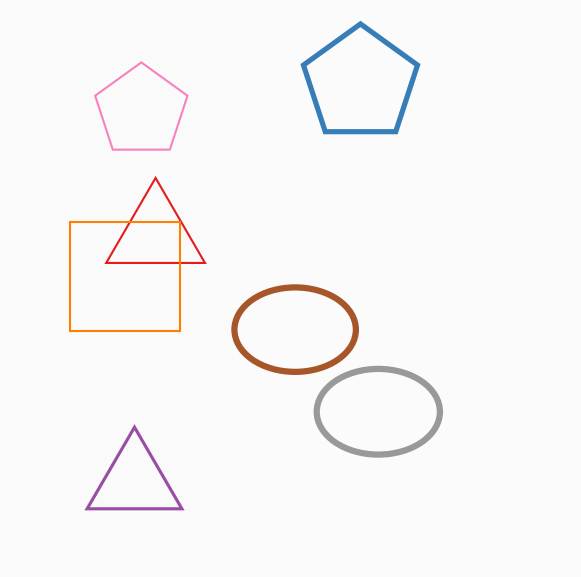[{"shape": "triangle", "thickness": 1, "radius": 0.49, "center": [0.268, 0.593]}, {"shape": "pentagon", "thickness": 2.5, "radius": 0.52, "center": [0.62, 0.855]}, {"shape": "triangle", "thickness": 1.5, "radius": 0.47, "center": [0.231, 0.165]}, {"shape": "square", "thickness": 1, "radius": 0.47, "center": [0.215, 0.521]}, {"shape": "oval", "thickness": 3, "radius": 0.52, "center": [0.508, 0.428]}, {"shape": "pentagon", "thickness": 1, "radius": 0.42, "center": [0.243, 0.808]}, {"shape": "oval", "thickness": 3, "radius": 0.53, "center": [0.651, 0.286]}]